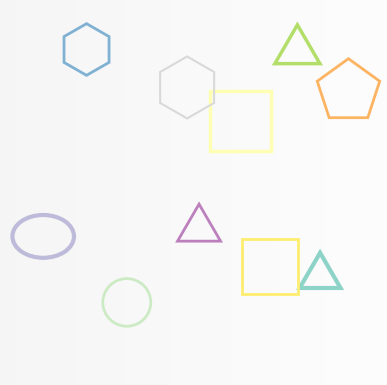[{"shape": "triangle", "thickness": 3, "radius": 0.3, "center": [0.826, 0.282]}, {"shape": "square", "thickness": 2.5, "radius": 0.39, "center": [0.621, 0.685]}, {"shape": "oval", "thickness": 3, "radius": 0.4, "center": [0.111, 0.386]}, {"shape": "hexagon", "thickness": 2, "radius": 0.34, "center": [0.223, 0.871]}, {"shape": "pentagon", "thickness": 2, "radius": 0.42, "center": [0.899, 0.763]}, {"shape": "triangle", "thickness": 2.5, "radius": 0.34, "center": [0.767, 0.868]}, {"shape": "hexagon", "thickness": 1.5, "radius": 0.4, "center": [0.483, 0.773]}, {"shape": "triangle", "thickness": 2, "radius": 0.32, "center": [0.514, 0.406]}, {"shape": "circle", "thickness": 2, "radius": 0.31, "center": [0.327, 0.214]}, {"shape": "square", "thickness": 2, "radius": 0.36, "center": [0.698, 0.308]}]